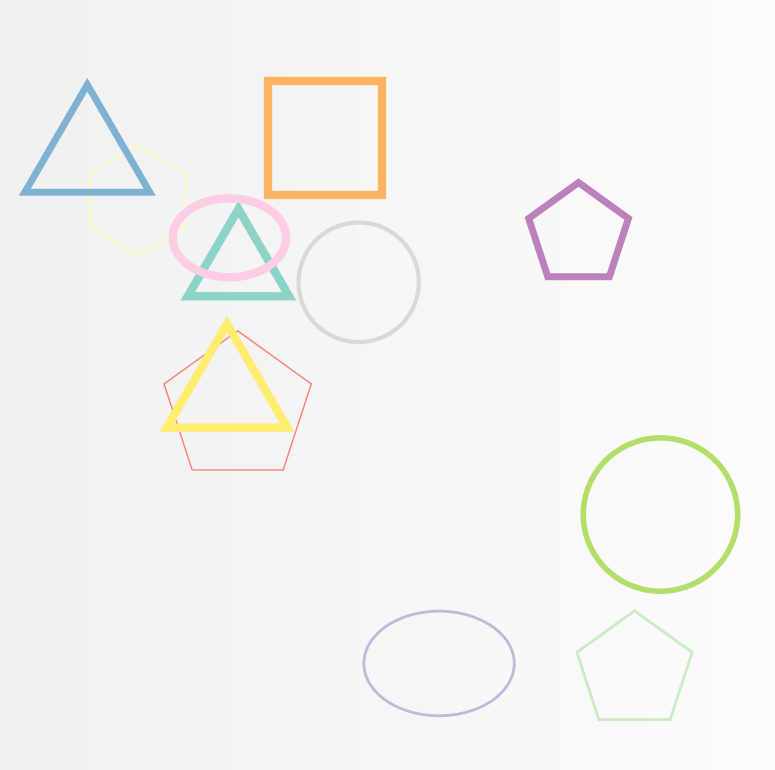[{"shape": "triangle", "thickness": 3, "radius": 0.38, "center": [0.308, 0.653]}, {"shape": "hexagon", "thickness": 0.5, "radius": 0.36, "center": [0.178, 0.74]}, {"shape": "oval", "thickness": 1, "radius": 0.49, "center": [0.567, 0.138]}, {"shape": "pentagon", "thickness": 0.5, "radius": 0.5, "center": [0.307, 0.47]}, {"shape": "triangle", "thickness": 2.5, "radius": 0.47, "center": [0.113, 0.797]}, {"shape": "square", "thickness": 3, "radius": 0.37, "center": [0.419, 0.821]}, {"shape": "circle", "thickness": 2, "radius": 0.5, "center": [0.852, 0.332]}, {"shape": "oval", "thickness": 3, "radius": 0.37, "center": [0.296, 0.691]}, {"shape": "circle", "thickness": 1.5, "radius": 0.39, "center": [0.463, 0.633]}, {"shape": "pentagon", "thickness": 2.5, "radius": 0.34, "center": [0.747, 0.695]}, {"shape": "pentagon", "thickness": 1, "radius": 0.39, "center": [0.819, 0.129]}, {"shape": "triangle", "thickness": 3, "radius": 0.45, "center": [0.293, 0.49]}]